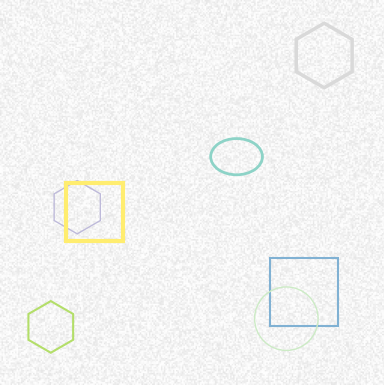[{"shape": "oval", "thickness": 2, "radius": 0.34, "center": [0.614, 0.593]}, {"shape": "hexagon", "thickness": 1, "radius": 0.35, "center": [0.201, 0.462]}, {"shape": "square", "thickness": 1.5, "radius": 0.44, "center": [0.789, 0.241]}, {"shape": "hexagon", "thickness": 1.5, "radius": 0.34, "center": [0.132, 0.151]}, {"shape": "hexagon", "thickness": 2.5, "radius": 0.42, "center": [0.842, 0.856]}, {"shape": "circle", "thickness": 1, "radius": 0.41, "center": [0.744, 0.172]}, {"shape": "square", "thickness": 3, "radius": 0.37, "center": [0.246, 0.449]}]